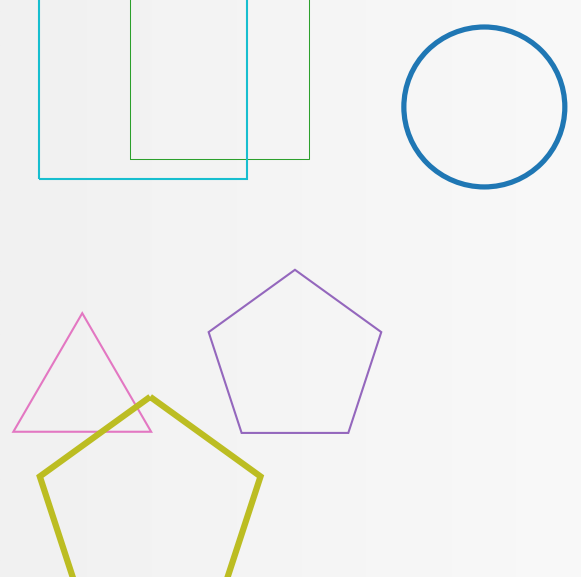[{"shape": "circle", "thickness": 2.5, "radius": 0.69, "center": [0.833, 0.814]}, {"shape": "square", "thickness": 0.5, "radius": 0.77, "center": [0.378, 0.878]}, {"shape": "pentagon", "thickness": 1, "radius": 0.78, "center": [0.507, 0.376]}, {"shape": "triangle", "thickness": 1, "radius": 0.68, "center": [0.142, 0.32]}, {"shape": "pentagon", "thickness": 3, "radius": 1.0, "center": [0.258, 0.112]}, {"shape": "square", "thickness": 1, "radius": 0.9, "center": [0.246, 0.868]}]